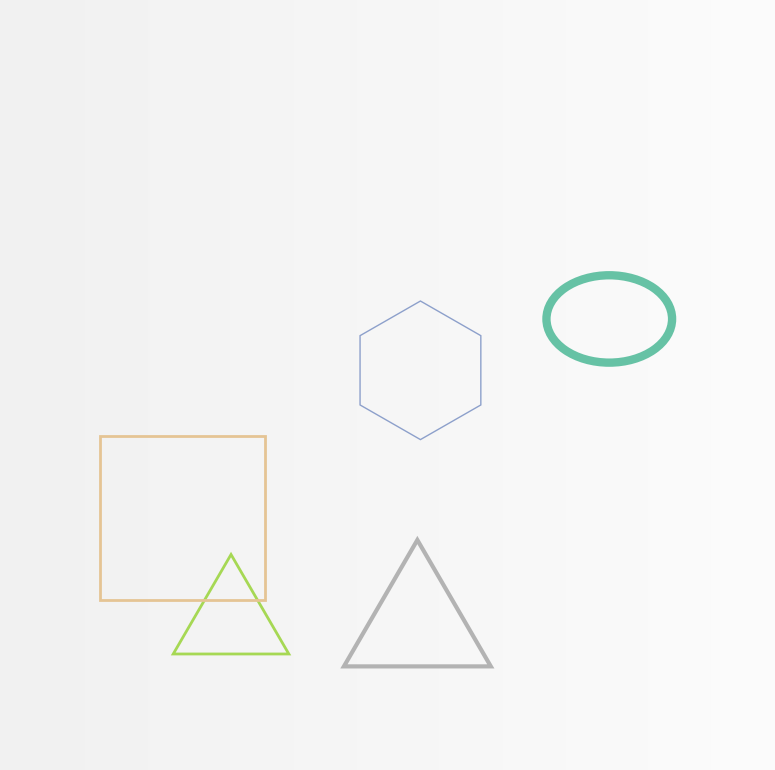[{"shape": "oval", "thickness": 3, "radius": 0.41, "center": [0.786, 0.586]}, {"shape": "hexagon", "thickness": 0.5, "radius": 0.45, "center": [0.543, 0.519]}, {"shape": "triangle", "thickness": 1, "radius": 0.43, "center": [0.298, 0.194]}, {"shape": "square", "thickness": 1, "radius": 0.53, "center": [0.235, 0.327]}, {"shape": "triangle", "thickness": 1.5, "radius": 0.55, "center": [0.539, 0.189]}]